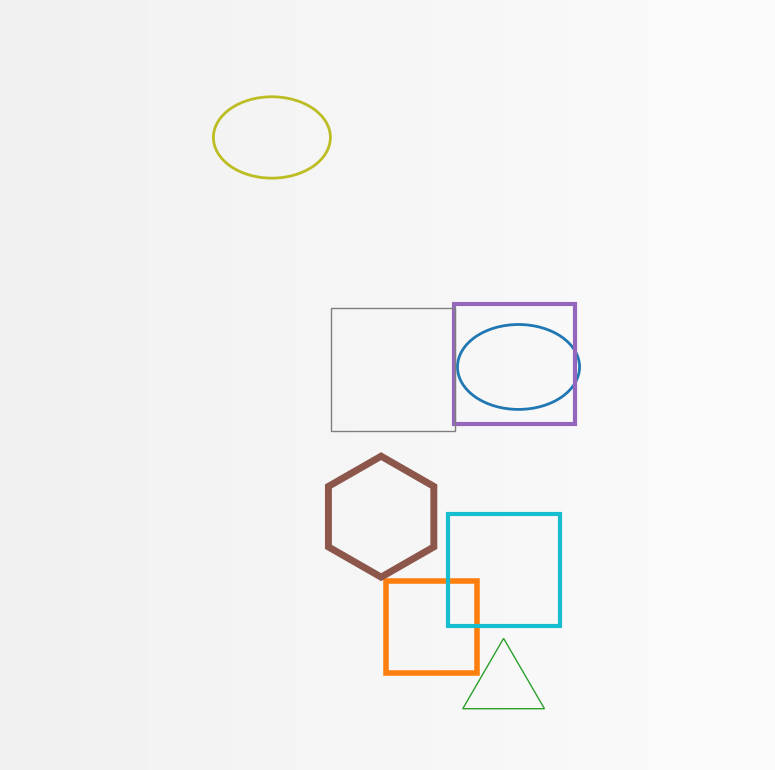[{"shape": "oval", "thickness": 1, "radius": 0.39, "center": [0.669, 0.523]}, {"shape": "square", "thickness": 2, "radius": 0.3, "center": [0.557, 0.186]}, {"shape": "triangle", "thickness": 0.5, "radius": 0.3, "center": [0.65, 0.11]}, {"shape": "square", "thickness": 1.5, "radius": 0.39, "center": [0.664, 0.527]}, {"shape": "hexagon", "thickness": 2.5, "radius": 0.39, "center": [0.492, 0.329]}, {"shape": "square", "thickness": 0.5, "radius": 0.4, "center": [0.507, 0.52]}, {"shape": "oval", "thickness": 1, "radius": 0.38, "center": [0.351, 0.821]}, {"shape": "square", "thickness": 1.5, "radius": 0.36, "center": [0.65, 0.26]}]